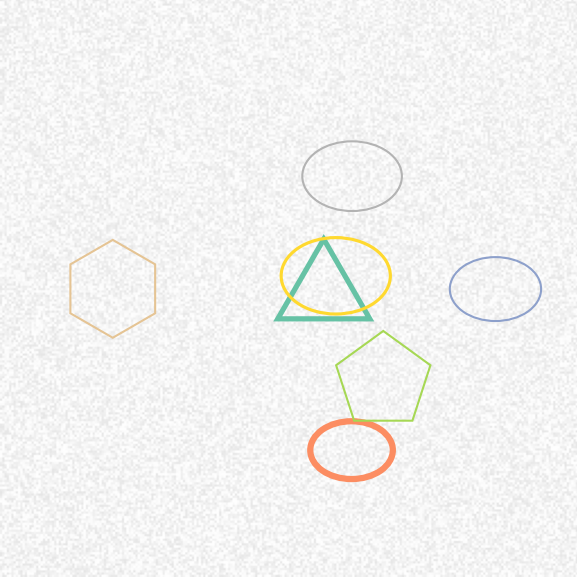[{"shape": "triangle", "thickness": 2.5, "radius": 0.46, "center": [0.561, 0.493]}, {"shape": "oval", "thickness": 3, "radius": 0.36, "center": [0.609, 0.22]}, {"shape": "oval", "thickness": 1, "radius": 0.4, "center": [0.858, 0.499]}, {"shape": "pentagon", "thickness": 1, "radius": 0.43, "center": [0.664, 0.34]}, {"shape": "oval", "thickness": 1.5, "radius": 0.47, "center": [0.581, 0.522]}, {"shape": "hexagon", "thickness": 1, "radius": 0.42, "center": [0.195, 0.499]}, {"shape": "oval", "thickness": 1, "radius": 0.43, "center": [0.61, 0.694]}]